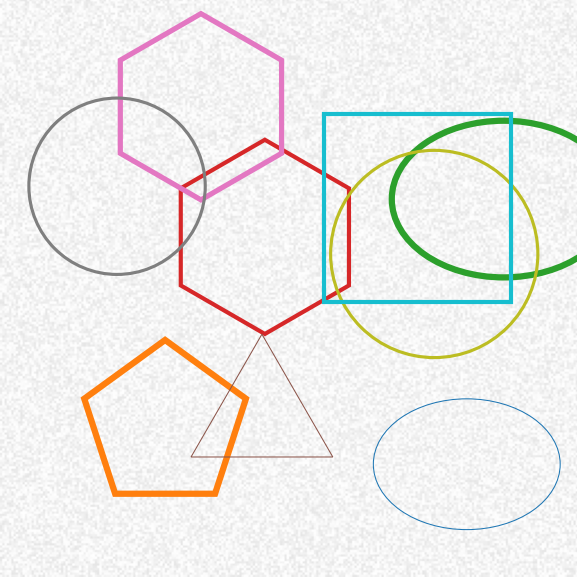[{"shape": "oval", "thickness": 0.5, "radius": 0.81, "center": [0.808, 0.195]}, {"shape": "pentagon", "thickness": 3, "radius": 0.74, "center": [0.286, 0.263]}, {"shape": "oval", "thickness": 3, "radius": 0.97, "center": [0.872, 0.654]}, {"shape": "hexagon", "thickness": 2, "radius": 0.84, "center": [0.459, 0.589]}, {"shape": "triangle", "thickness": 0.5, "radius": 0.71, "center": [0.454, 0.279]}, {"shape": "hexagon", "thickness": 2.5, "radius": 0.81, "center": [0.348, 0.814]}, {"shape": "circle", "thickness": 1.5, "radius": 0.76, "center": [0.203, 0.677]}, {"shape": "circle", "thickness": 1.5, "radius": 0.9, "center": [0.752, 0.559]}, {"shape": "square", "thickness": 2, "radius": 0.81, "center": [0.723, 0.639]}]